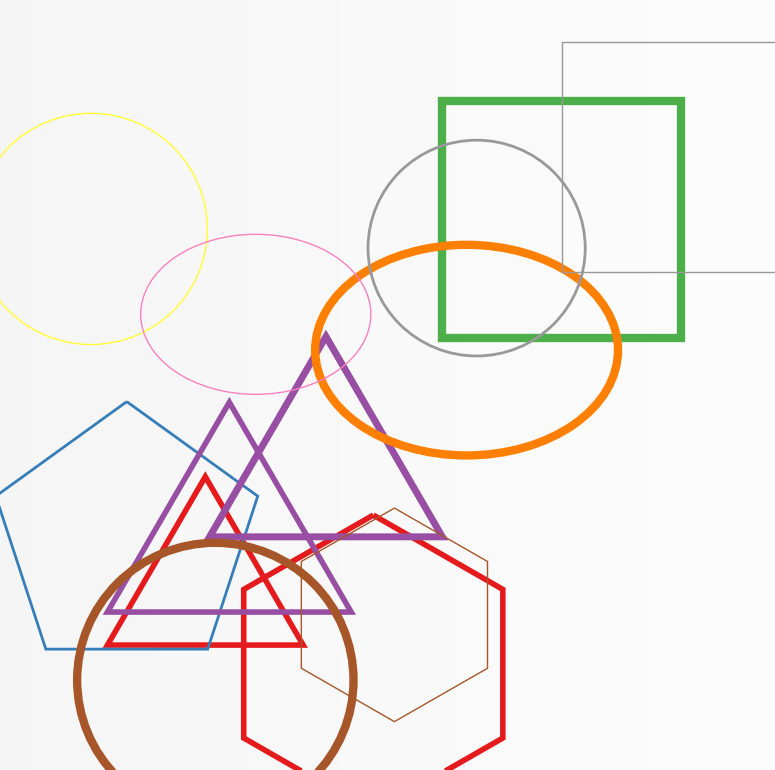[{"shape": "hexagon", "thickness": 2, "radius": 0.97, "center": [0.482, 0.138]}, {"shape": "triangle", "thickness": 2, "radius": 0.73, "center": [0.265, 0.235]}, {"shape": "pentagon", "thickness": 1, "radius": 0.89, "center": [0.164, 0.301]}, {"shape": "square", "thickness": 3, "radius": 0.77, "center": [0.724, 0.715]}, {"shape": "triangle", "thickness": 2, "radius": 0.91, "center": [0.296, 0.296]}, {"shape": "triangle", "thickness": 2.5, "radius": 0.87, "center": [0.421, 0.39]}, {"shape": "oval", "thickness": 3, "radius": 0.98, "center": [0.602, 0.545]}, {"shape": "circle", "thickness": 0.5, "radius": 0.75, "center": [0.117, 0.703]}, {"shape": "hexagon", "thickness": 0.5, "radius": 0.69, "center": [0.509, 0.201]}, {"shape": "circle", "thickness": 3, "radius": 0.89, "center": [0.278, 0.117]}, {"shape": "oval", "thickness": 0.5, "radius": 0.74, "center": [0.33, 0.592]}, {"shape": "square", "thickness": 0.5, "radius": 0.75, "center": [0.875, 0.796]}, {"shape": "circle", "thickness": 1, "radius": 0.7, "center": [0.615, 0.678]}]